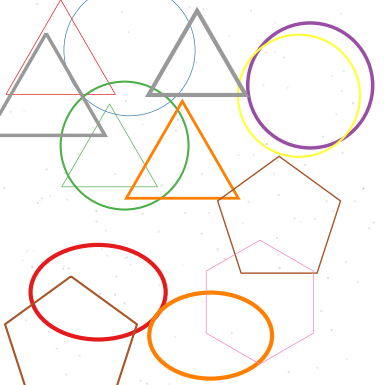[{"shape": "triangle", "thickness": 0.5, "radius": 0.82, "center": [0.158, 0.837]}, {"shape": "oval", "thickness": 3, "radius": 0.88, "center": [0.255, 0.241]}, {"shape": "circle", "thickness": 0.5, "radius": 0.85, "center": [0.336, 0.87]}, {"shape": "triangle", "thickness": 0.5, "radius": 0.72, "center": [0.285, 0.587]}, {"shape": "circle", "thickness": 1.5, "radius": 0.83, "center": [0.324, 0.622]}, {"shape": "circle", "thickness": 2.5, "radius": 0.81, "center": [0.806, 0.778]}, {"shape": "oval", "thickness": 3, "radius": 0.8, "center": [0.547, 0.128]}, {"shape": "triangle", "thickness": 2, "radius": 0.84, "center": [0.474, 0.569]}, {"shape": "circle", "thickness": 1.5, "radius": 0.79, "center": [0.777, 0.751]}, {"shape": "pentagon", "thickness": 1, "radius": 0.84, "center": [0.725, 0.426]}, {"shape": "pentagon", "thickness": 1.5, "radius": 0.9, "center": [0.184, 0.102]}, {"shape": "hexagon", "thickness": 0.5, "radius": 0.8, "center": [0.675, 0.215]}, {"shape": "triangle", "thickness": 3, "radius": 0.73, "center": [0.512, 0.826]}, {"shape": "triangle", "thickness": 2.5, "radius": 0.88, "center": [0.12, 0.737]}]